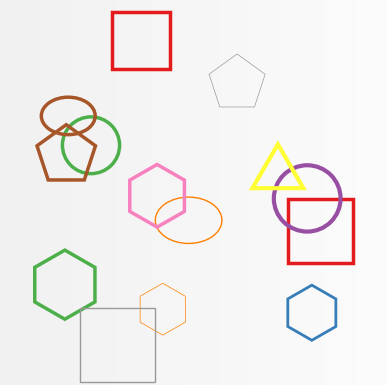[{"shape": "square", "thickness": 2.5, "radius": 0.37, "center": [0.364, 0.895]}, {"shape": "square", "thickness": 2.5, "radius": 0.42, "center": [0.827, 0.4]}, {"shape": "hexagon", "thickness": 2, "radius": 0.36, "center": [0.805, 0.188]}, {"shape": "circle", "thickness": 2.5, "radius": 0.37, "center": [0.235, 0.623]}, {"shape": "hexagon", "thickness": 2.5, "radius": 0.45, "center": [0.167, 0.261]}, {"shape": "circle", "thickness": 3, "radius": 0.43, "center": [0.793, 0.485]}, {"shape": "oval", "thickness": 1, "radius": 0.43, "center": [0.487, 0.428]}, {"shape": "hexagon", "thickness": 0.5, "radius": 0.34, "center": [0.42, 0.197]}, {"shape": "triangle", "thickness": 3, "radius": 0.38, "center": [0.717, 0.549]}, {"shape": "pentagon", "thickness": 2.5, "radius": 0.4, "center": [0.171, 0.597]}, {"shape": "oval", "thickness": 2.5, "radius": 0.35, "center": [0.176, 0.699]}, {"shape": "hexagon", "thickness": 2.5, "radius": 0.41, "center": [0.405, 0.491]}, {"shape": "pentagon", "thickness": 0.5, "radius": 0.38, "center": [0.612, 0.784]}, {"shape": "square", "thickness": 1, "radius": 0.48, "center": [0.303, 0.103]}]